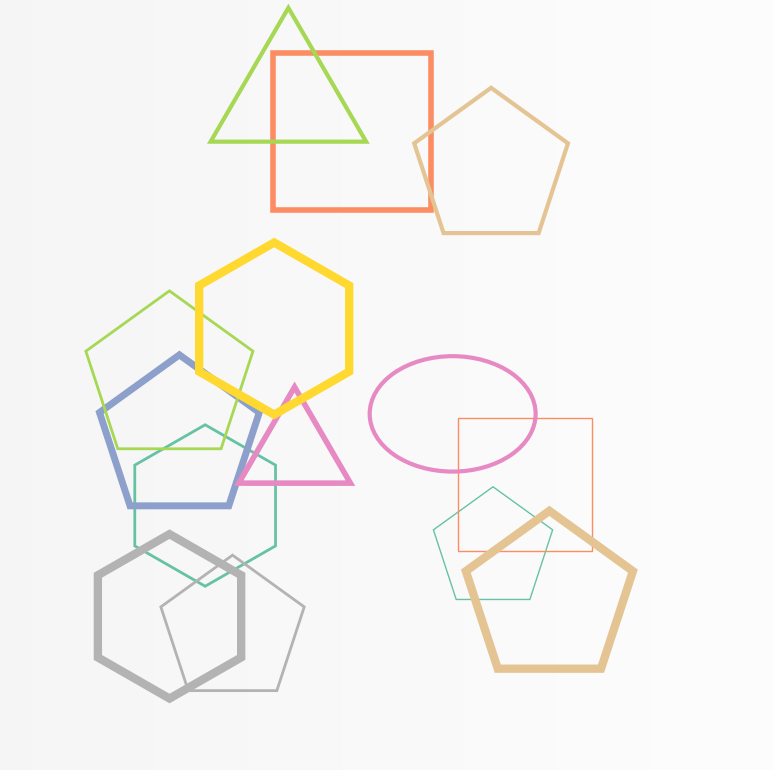[{"shape": "hexagon", "thickness": 1, "radius": 0.52, "center": [0.265, 0.343]}, {"shape": "pentagon", "thickness": 0.5, "radius": 0.4, "center": [0.636, 0.287]}, {"shape": "square", "thickness": 0.5, "radius": 0.43, "center": [0.678, 0.371]}, {"shape": "square", "thickness": 2, "radius": 0.51, "center": [0.454, 0.83]}, {"shape": "pentagon", "thickness": 2.5, "radius": 0.54, "center": [0.231, 0.431]}, {"shape": "triangle", "thickness": 2, "radius": 0.42, "center": [0.38, 0.414]}, {"shape": "oval", "thickness": 1.5, "radius": 0.54, "center": [0.584, 0.463]}, {"shape": "pentagon", "thickness": 1, "radius": 0.57, "center": [0.219, 0.509]}, {"shape": "triangle", "thickness": 1.5, "radius": 0.58, "center": [0.372, 0.874]}, {"shape": "hexagon", "thickness": 3, "radius": 0.56, "center": [0.354, 0.573]}, {"shape": "pentagon", "thickness": 1.5, "radius": 0.52, "center": [0.634, 0.782]}, {"shape": "pentagon", "thickness": 3, "radius": 0.57, "center": [0.709, 0.223]}, {"shape": "pentagon", "thickness": 1, "radius": 0.49, "center": [0.3, 0.182]}, {"shape": "hexagon", "thickness": 3, "radius": 0.53, "center": [0.219, 0.2]}]